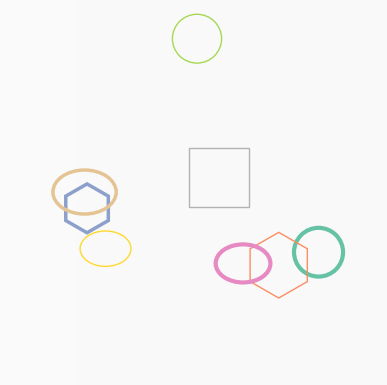[{"shape": "circle", "thickness": 3, "radius": 0.32, "center": [0.822, 0.345]}, {"shape": "hexagon", "thickness": 1, "radius": 0.43, "center": [0.719, 0.311]}, {"shape": "hexagon", "thickness": 2.5, "radius": 0.32, "center": [0.225, 0.459]}, {"shape": "oval", "thickness": 3, "radius": 0.35, "center": [0.627, 0.316]}, {"shape": "circle", "thickness": 1, "radius": 0.32, "center": [0.508, 0.9]}, {"shape": "oval", "thickness": 1, "radius": 0.33, "center": [0.272, 0.354]}, {"shape": "oval", "thickness": 2.5, "radius": 0.41, "center": [0.218, 0.501]}, {"shape": "square", "thickness": 1, "radius": 0.39, "center": [0.565, 0.539]}]